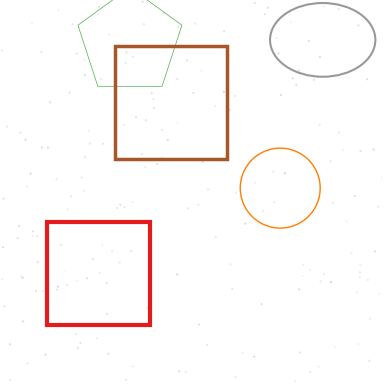[{"shape": "square", "thickness": 3, "radius": 0.67, "center": [0.255, 0.289]}, {"shape": "pentagon", "thickness": 0.5, "radius": 0.71, "center": [0.337, 0.891]}, {"shape": "circle", "thickness": 1, "radius": 0.52, "center": [0.728, 0.511]}, {"shape": "square", "thickness": 2.5, "radius": 0.73, "center": [0.444, 0.733]}, {"shape": "oval", "thickness": 1.5, "radius": 0.68, "center": [0.838, 0.896]}]